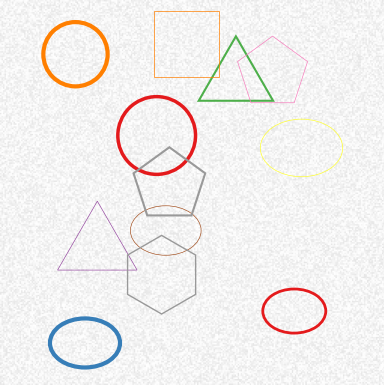[{"shape": "circle", "thickness": 2.5, "radius": 0.5, "center": [0.407, 0.648]}, {"shape": "oval", "thickness": 2, "radius": 0.41, "center": [0.764, 0.192]}, {"shape": "oval", "thickness": 3, "radius": 0.45, "center": [0.221, 0.109]}, {"shape": "triangle", "thickness": 1.5, "radius": 0.56, "center": [0.613, 0.794]}, {"shape": "triangle", "thickness": 0.5, "radius": 0.6, "center": [0.253, 0.358]}, {"shape": "circle", "thickness": 3, "radius": 0.42, "center": [0.196, 0.859]}, {"shape": "square", "thickness": 0.5, "radius": 0.42, "center": [0.484, 0.886]}, {"shape": "oval", "thickness": 0.5, "radius": 0.53, "center": [0.783, 0.616]}, {"shape": "oval", "thickness": 0.5, "radius": 0.46, "center": [0.431, 0.401]}, {"shape": "pentagon", "thickness": 0.5, "radius": 0.48, "center": [0.708, 0.811]}, {"shape": "hexagon", "thickness": 1, "radius": 0.51, "center": [0.42, 0.286]}, {"shape": "pentagon", "thickness": 1.5, "radius": 0.49, "center": [0.44, 0.52]}]